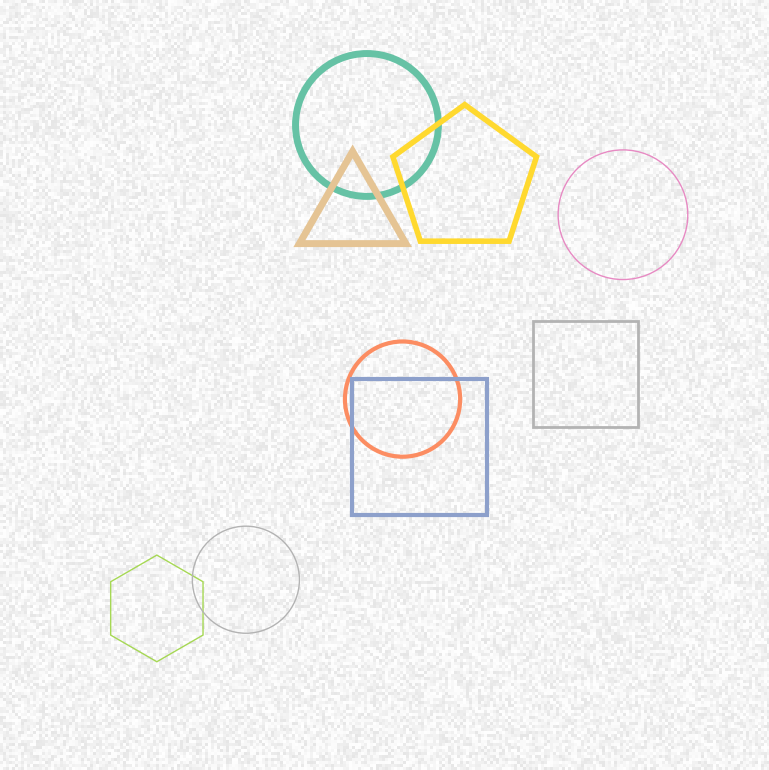[{"shape": "circle", "thickness": 2.5, "radius": 0.46, "center": [0.477, 0.838]}, {"shape": "circle", "thickness": 1.5, "radius": 0.37, "center": [0.523, 0.482]}, {"shape": "square", "thickness": 1.5, "radius": 0.44, "center": [0.545, 0.419]}, {"shape": "circle", "thickness": 0.5, "radius": 0.42, "center": [0.809, 0.721]}, {"shape": "hexagon", "thickness": 0.5, "radius": 0.35, "center": [0.204, 0.21]}, {"shape": "pentagon", "thickness": 2, "radius": 0.49, "center": [0.604, 0.766]}, {"shape": "triangle", "thickness": 2.5, "radius": 0.4, "center": [0.458, 0.724]}, {"shape": "circle", "thickness": 0.5, "radius": 0.35, "center": [0.319, 0.247]}, {"shape": "square", "thickness": 1, "radius": 0.34, "center": [0.761, 0.514]}]